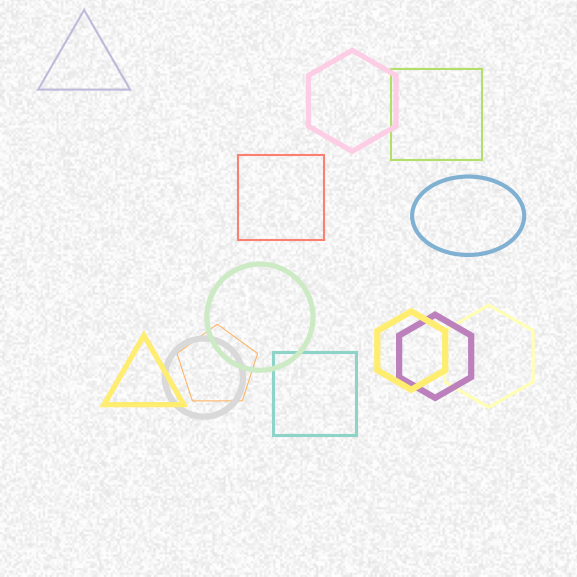[{"shape": "square", "thickness": 1.5, "radius": 0.36, "center": [0.545, 0.318]}, {"shape": "hexagon", "thickness": 1.5, "radius": 0.44, "center": [0.847, 0.382]}, {"shape": "triangle", "thickness": 1, "radius": 0.46, "center": [0.146, 0.89]}, {"shape": "square", "thickness": 1, "radius": 0.37, "center": [0.487, 0.657]}, {"shape": "oval", "thickness": 2, "radius": 0.49, "center": [0.811, 0.626]}, {"shape": "pentagon", "thickness": 0.5, "radius": 0.37, "center": [0.376, 0.364]}, {"shape": "square", "thickness": 1, "radius": 0.39, "center": [0.756, 0.801]}, {"shape": "hexagon", "thickness": 2.5, "radius": 0.44, "center": [0.61, 0.825]}, {"shape": "circle", "thickness": 3, "radius": 0.34, "center": [0.353, 0.345]}, {"shape": "hexagon", "thickness": 3, "radius": 0.36, "center": [0.754, 0.382]}, {"shape": "circle", "thickness": 2.5, "radius": 0.46, "center": [0.45, 0.45]}, {"shape": "hexagon", "thickness": 3, "radius": 0.34, "center": [0.712, 0.392]}, {"shape": "triangle", "thickness": 2.5, "radius": 0.4, "center": [0.249, 0.338]}]